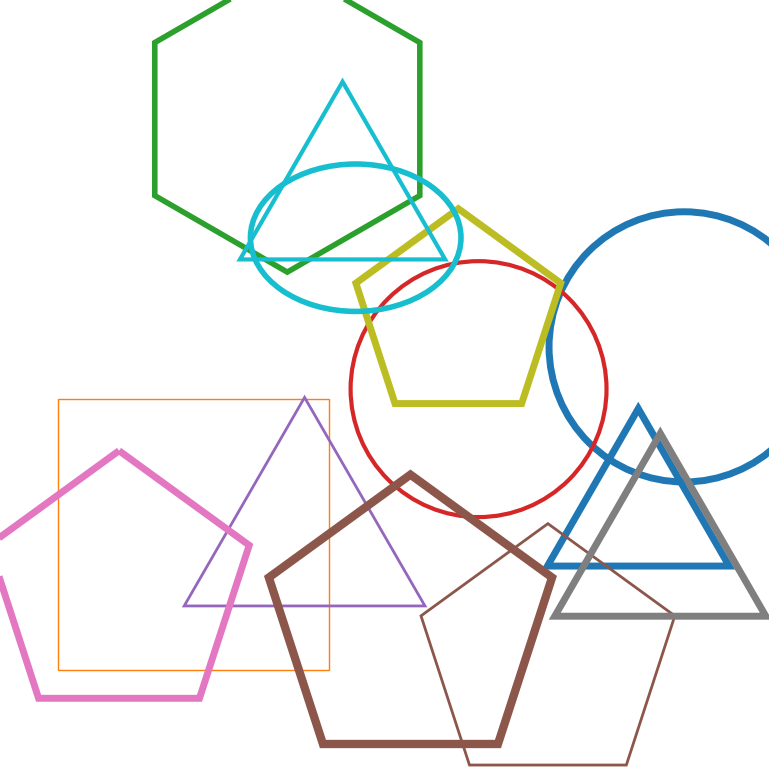[{"shape": "circle", "thickness": 2.5, "radius": 0.88, "center": [0.889, 0.55]}, {"shape": "triangle", "thickness": 2.5, "radius": 0.68, "center": [0.829, 0.333]}, {"shape": "square", "thickness": 0.5, "radius": 0.88, "center": [0.251, 0.305]}, {"shape": "hexagon", "thickness": 2, "radius": 0.99, "center": [0.373, 0.845]}, {"shape": "circle", "thickness": 1.5, "radius": 0.83, "center": [0.622, 0.495]}, {"shape": "triangle", "thickness": 1, "radius": 0.9, "center": [0.396, 0.303]}, {"shape": "pentagon", "thickness": 1, "radius": 0.87, "center": [0.712, 0.147]}, {"shape": "pentagon", "thickness": 3, "radius": 0.97, "center": [0.533, 0.19]}, {"shape": "pentagon", "thickness": 2.5, "radius": 0.89, "center": [0.155, 0.237]}, {"shape": "triangle", "thickness": 2.5, "radius": 0.79, "center": [0.858, 0.279]}, {"shape": "pentagon", "thickness": 2.5, "radius": 0.7, "center": [0.595, 0.589]}, {"shape": "oval", "thickness": 2, "radius": 0.68, "center": [0.462, 0.691]}, {"shape": "triangle", "thickness": 1.5, "radius": 0.77, "center": [0.445, 0.74]}]